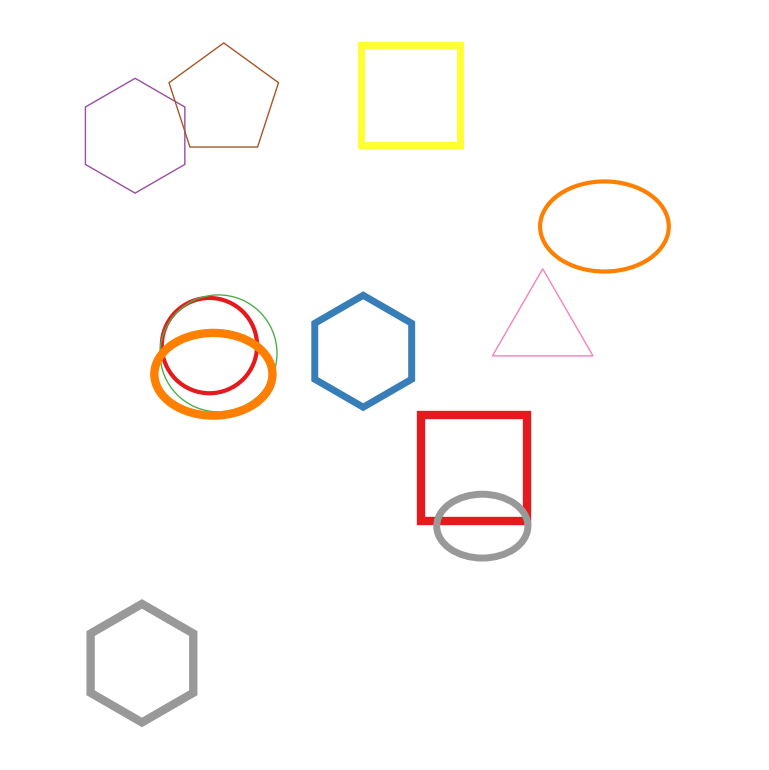[{"shape": "circle", "thickness": 1.5, "radius": 0.31, "center": [0.272, 0.551]}, {"shape": "square", "thickness": 3, "radius": 0.34, "center": [0.616, 0.392]}, {"shape": "hexagon", "thickness": 2.5, "radius": 0.36, "center": [0.472, 0.544]}, {"shape": "circle", "thickness": 0.5, "radius": 0.38, "center": [0.284, 0.541]}, {"shape": "hexagon", "thickness": 0.5, "radius": 0.37, "center": [0.175, 0.824]}, {"shape": "oval", "thickness": 3, "radius": 0.38, "center": [0.277, 0.514]}, {"shape": "oval", "thickness": 1.5, "radius": 0.42, "center": [0.785, 0.706]}, {"shape": "square", "thickness": 2.5, "radius": 0.32, "center": [0.533, 0.877]}, {"shape": "pentagon", "thickness": 0.5, "radius": 0.37, "center": [0.291, 0.869]}, {"shape": "triangle", "thickness": 0.5, "radius": 0.38, "center": [0.705, 0.576]}, {"shape": "hexagon", "thickness": 3, "radius": 0.38, "center": [0.184, 0.139]}, {"shape": "oval", "thickness": 2.5, "radius": 0.3, "center": [0.626, 0.317]}]